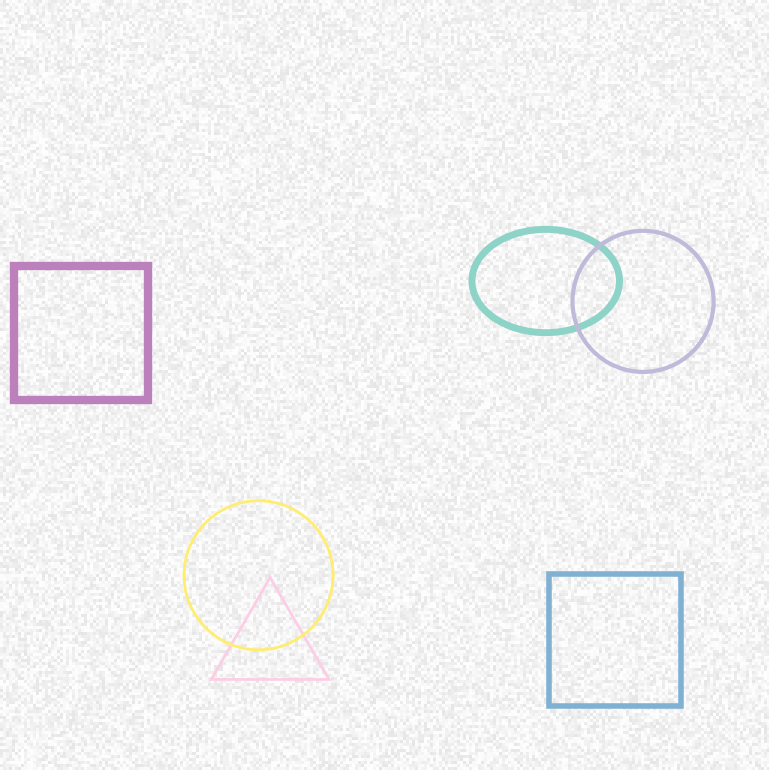[{"shape": "oval", "thickness": 2.5, "radius": 0.48, "center": [0.709, 0.635]}, {"shape": "circle", "thickness": 1.5, "radius": 0.46, "center": [0.835, 0.609]}, {"shape": "square", "thickness": 2, "radius": 0.43, "center": [0.799, 0.169]}, {"shape": "triangle", "thickness": 1, "radius": 0.44, "center": [0.351, 0.162]}, {"shape": "square", "thickness": 3, "radius": 0.44, "center": [0.105, 0.568]}, {"shape": "circle", "thickness": 1, "radius": 0.48, "center": [0.336, 0.253]}]